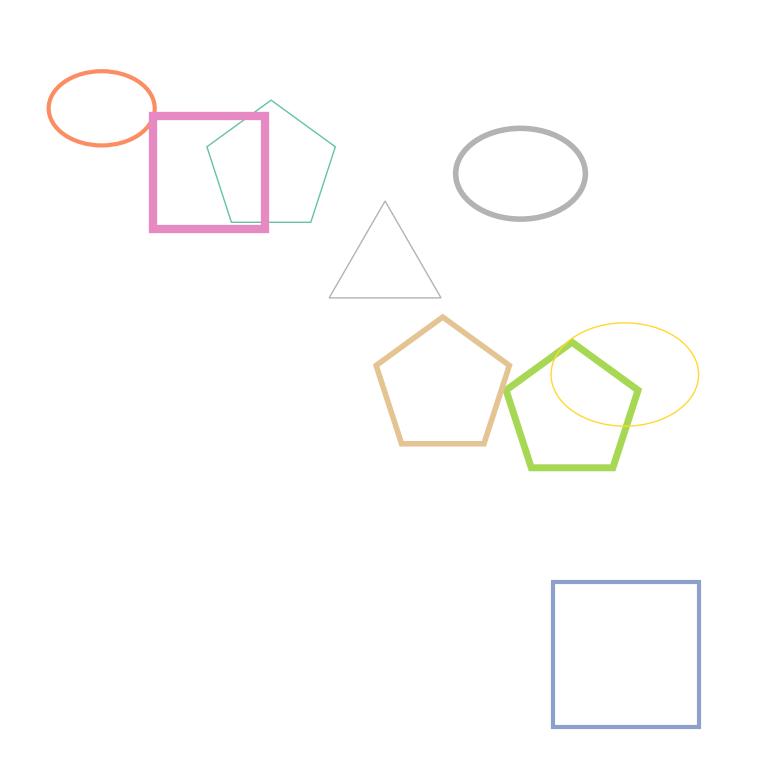[{"shape": "pentagon", "thickness": 0.5, "radius": 0.44, "center": [0.352, 0.782]}, {"shape": "oval", "thickness": 1.5, "radius": 0.34, "center": [0.132, 0.859]}, {"shape": "square", "thickness": 1.5, "radius": 0.47, "center": [0.813, 0.15]}, {"shape": "square", "thickness": 3, "radius": 0.36, "center": [0.271, 0.776]}, {"shape": "pentagon", "thickness": 2.5, "radius": 0.45, "center": [0.743, 0.465]}, {"shape": "oval", "thickness": 0.5, "radius": 0.48, "center": [0.811, 0.514]}, {"shape": "pentagon", "thickness": 2, "radius": 0.45, "center": [0.575, 0.497]}, {"shape": "triangle", "thickness": 0.5, "radius": 0.42, "center": [0.5, 0.655]}, {"shape": "oval", "thickness": 2, "radius": 0.42, "center": [0.676, 0.774]}]